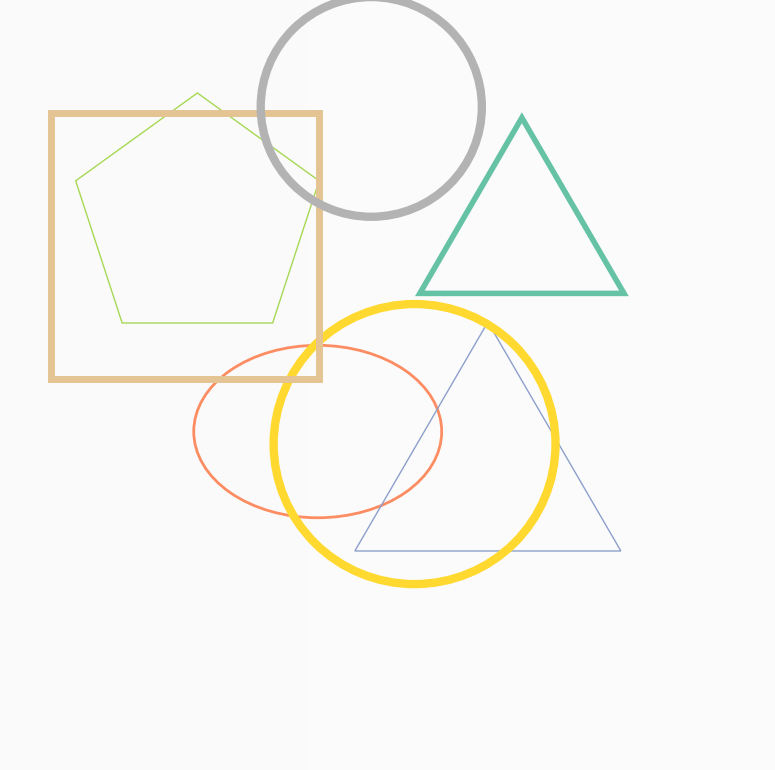[{"shape": "triangle", "thickness": 2, "radius": 0.76, "center": [0.673, 0.695]}, {"shape": "oval", "thickness": 1, "radius": 0.8, "center": [0.41, 0.44]}, {"shape": "triangle", "thickness": 0.5, "radius": 0.99, "center": [0.629, 0.384]}, {"shape": "pentagon", "thickness": 0.5, "radius": 0.83, "center": [0.255, 0.714]}, {"shape": "circle", "thickness": 3, "radius": 0.91, "center": [0.535, 0.423]}, {"shape": "square", "thickness": 2.5, "radius": 0.86, "center": [0.238, 0.68]}, {"shape": "circle", "thickness": 3, "radius": 0.71, "center": [0.479, 0.861]}]